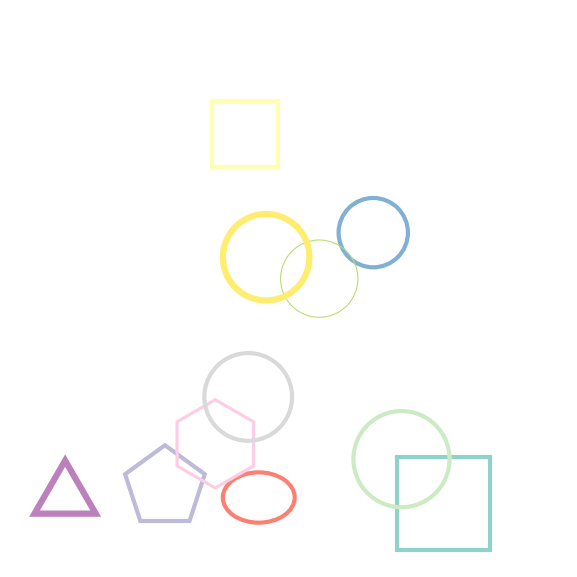[{"shape": "square", "thickness": 2, "radius": 0.4, "center": [0.768, 0.128]}, {"shape": "square", "thickness": 2, "radius": 0.29, "center": [0.424, 0.768]}, {"shape": "pentagon", "thickness": 2, "radius": 0.36, "center": [0.286, 0.156]}, {"shape": "oval", "thickness": 2, "radius": 0.31, "center": [0.448, 0.138]}, {"shape": "circle", "thickness": 2, "radius": 0.3, "center": [0.646, 0.596]}, {"shape": "circle", "thickness": 0.5, "radius": 0.33, "center": [0.553, 0.517]}, {"shape": "hexagon", "thickness": 1.5, "radius": 0.38, "center": [0.373, 0.231]}, {"shape": "circle", "thickness": 2, "radius": 0.38, "center": [0.43, 0.312]}, {"shape": "triangle", "thickness": 3, "radius": 0.31, "center": [0.113, 0.14]}, {"shape": "circle", "thickness": 2, "radius": 0.42, "center": [0.695, 0.204]}, {"shape": "circle", "thickness": 3, "radius": 0.37, "center": [0.461, 0.554]}]